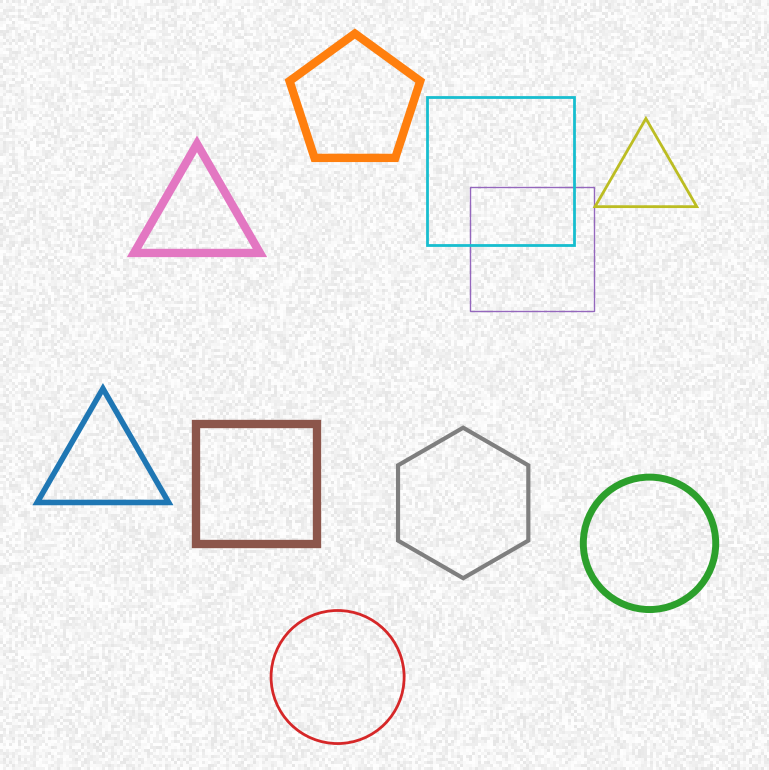[{"shape": "triangle", "thickness": 2, "radius": 0.49, "center": [0.134, 0.397]}, {"shape": "pentagon", "thickness": 3, "radius": 0.45, "center": [0.461, 0.867]}, {"shape": "circle", "thickness": 2.5, "radius": 0.43, "center": [0.844, 0.294]}, {"shape": "circle", "thickness": 1, "radius": 0.43, "center": [0.438, 0.121]}, {"shape": "square", "thickness": 0.5, "radius": 0.4, "center": [0.69, 0.677]}, {"shape": "square", "thickness": 3, "radius": 0.39, "center": [0.333, 0.371]}, {"shape": "triangle", "thickness": 3, "radius": 0.47, "center": [0.256, 0.719]}, {"shape": "hexagon", "thickness": 1.5, "radius": 0.49, "center": [0.602, 0.347]}, {"shape": "triangle", "thickness": 1, "radius": 0.38, "center": [0.839, 0.77]}, {"shape": "square", "thickness": 1, "radius": 0.48, "center": [0.65, 0.778]}]